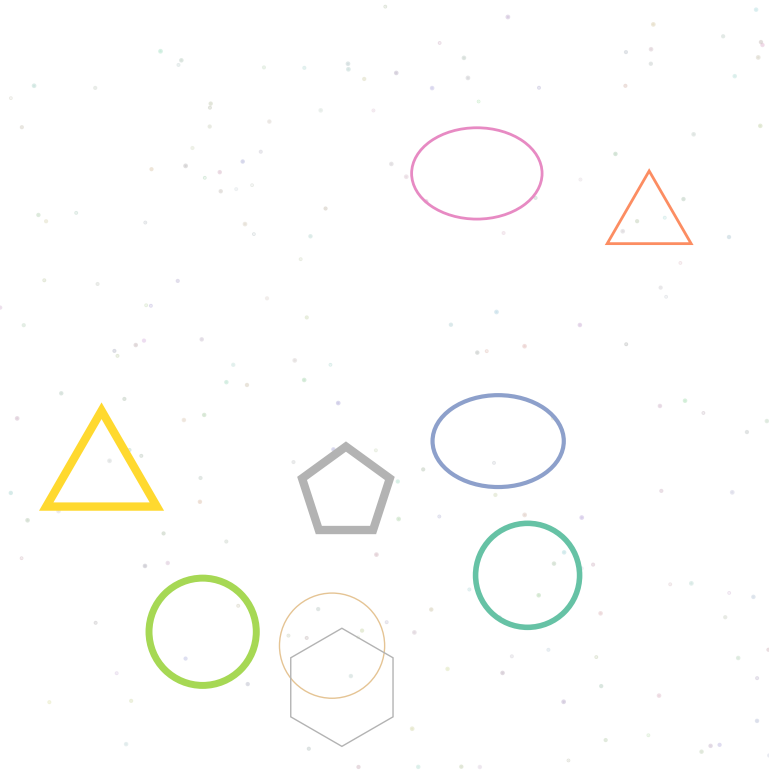[{"shape": "circle", "thickness": 2, "radius": 0.34, "center": [0.685, 0.253]}, {"shape": "triangle", "thickness": 1, "radius": 0.31, "center": [0.843, 0.715]}, {"shape": "oval", "thickness": 1.5, "radius": 0.43, "center": [0.647, 0.427]}, {"shape": "oval", "thickness": 1, "radius": 0.42, "center": [0.619, 0.775]}, {"shape": "circle", "thickness": 2.5, "radius": 0.35, "center": [0.263, 0.18]}, {"shape": "triangle", "thickness": 3, "radius": 0.41, "center": [0.132, 0.384]}, {"shape": "circle", "thickness": 0.5, "radius": 0.34, "center": [0.431, 0.161]}, {"shape": "hexagon", "thickness": 0.5, "radius": 0.38, "center": [0.444, 0.107]}, {"shape": "pentagon", "thickness": 3, "radius": 0.3, "center": [0.449, 0.36]}]